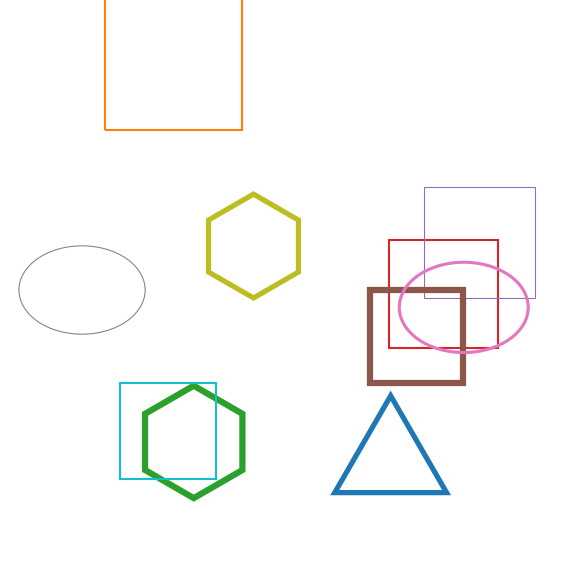[{"shape": "triangle", "thickness": 2.5, "radius": 0.56, "center": [0.676, 0.202]}, {"shape": "square", "thickness": 1, "radius": 0.6, "center": [0.3, 0.892]}, {"shape": "hexagon", "thickness": 3, "radius": 0.49, "center": [0.335, 0.234]}, {"shape": "square", "thickness": 1, "radius": 0.47, "center": [0.768, 0.49]}, {"shape": "square", "thickness": 0.5, "radius": 0.48, "center": [0.83, 0.58]}, {"shape": "square", "thickness": 3, "radius": 0.4, "center": [0.721, 0.416]}, {"shape": "oval", "thickness": 1.5, "radius": 0.56, "center": [0.803, 0.467]}, {"shape": "oval", "thickness": 0.5, "radius": 0.55, "center": [0.142, 0.497]}, {"shape": "hexagon", "thickness": 2.5, "radius": 0.45, "center": [0.439, 0.573]}, {"shape": "square", "thickness": 1, "radius": 0.42, "center": [0.291, 0.253]}]